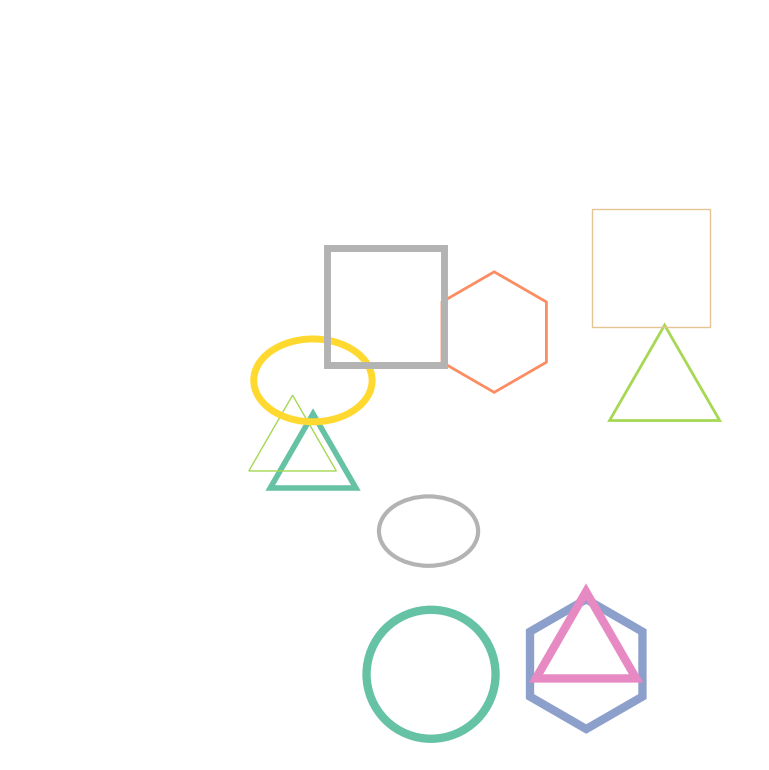[{"shape": "circle", "thickness": 3, "radius": 0.42, "center": [0.56, 0.124]}, {"shape": "triangle", "thickness": 2, "radius": 0.32, "center": [0.407, 0.398]}, {"shape": "hexagon", "thickness": 1, "radius": 0.39, "center": [0.642, 0.569]}, {"shape": "hexagon", "thickness": 3, "radius": 0.42, "center": [0.761, 0.137]}, {"shape": "triangle", "thickness": 3, "radius": 0.38, "center": [0.761, 0.156]}, {"shape": "triangle", "thickness": 1, "radius": 0.41, "center": [0.863, 0.495]}, {"shape": "triangle", "thickness": 0.5, "radius": 0.33, "center": [0.38, 0.421]}, {"shape": "oval", "thickness": 2.5, "radius": 0.38, "center": [0.406, 0.506]}, {"shape": "square", "thickness": 0.5, "radius": 0.38, "center": [0.845, 0.652]}, {"shape": "oval", "thickness": 1.5, "radius": 0.32, "center": [0.557, 0.31]}, {"shape": "square", "thickness": 2.5, "radius": 0.38, "center": [0.501, 0.602]}]